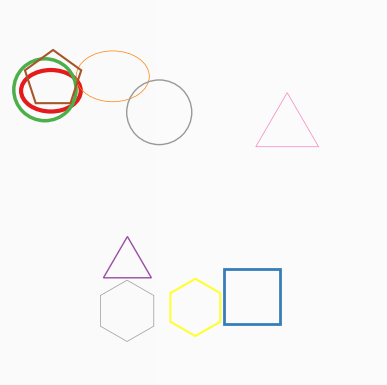[{"shape": "oval", "thickness": 3, "radius": 0.39, "center": [0.131, 0.764]}, {"shape": "square", "thickness": 2, "radius": 0.36, "center": [0.65, 0.23]}, {"shape": "circle", "thickness": 2.5, "radius": 0.4, "center": [0.116, 0.767]}, {"shape": "triangle", "thickness": 1, "radius": 0.36, "center": [0.329, 0.314]}, {"shape": "oval", "thickness": 0.5, "radius": 0.47, "center": [0.291, 0.802]}, {"shape": "hexagon", "thickness": 1.5, "radius": 0.37, "center": [0.504, 0.202]}, {"shape": "pentagon", "thickness": 1.5, "radius": 0.38, "center": [0.137, 0.794]}, {"shape": "triangle", "thickness": 0.5, "radius": 0.47, "center": [0.741, 0.666]}, {"shape": "hexagon", "thickness": 0.5, "radius": 0.4, "center": [0.328, 0.193]}, {"shape": "circle", "thickness": 1, "radius": 0.42, "center": [0.411, 0.708]}]